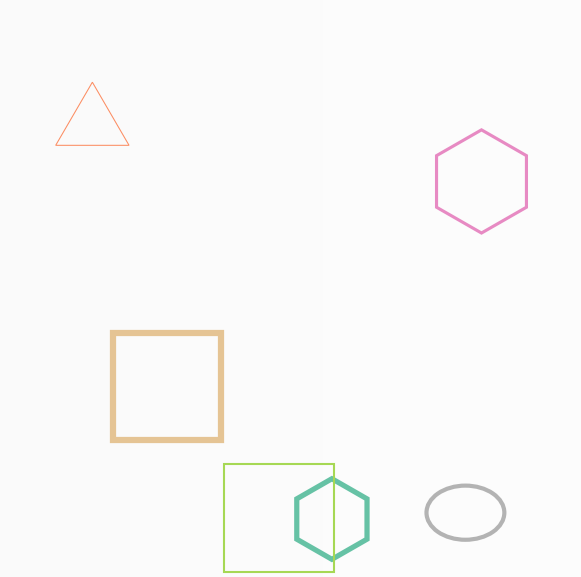[{"shape": "hexagon", "thickness": 2.5, "radius": 0.35, "center": [0.571, 0.1]}, {"shape": "triangle", "thickness": 0.5, "radius": 0.36, "center": [0.159, 0.784]}, {"shape": "hexagon", "thickness": 1.5, "radius": 0.45, "center": [0.828, 0.685]}, {"shape": "square", "thickness": 1, "radius": 0.47, "center": [0.48, 0.102]}, {"shape": "square", "thickness": 3, "radius": 0.46, "center": [0.288, 0.33]}, {"shape": "oval", "thickness": 2, "radius": 0.33, "center": [0.801, 0.111]}]